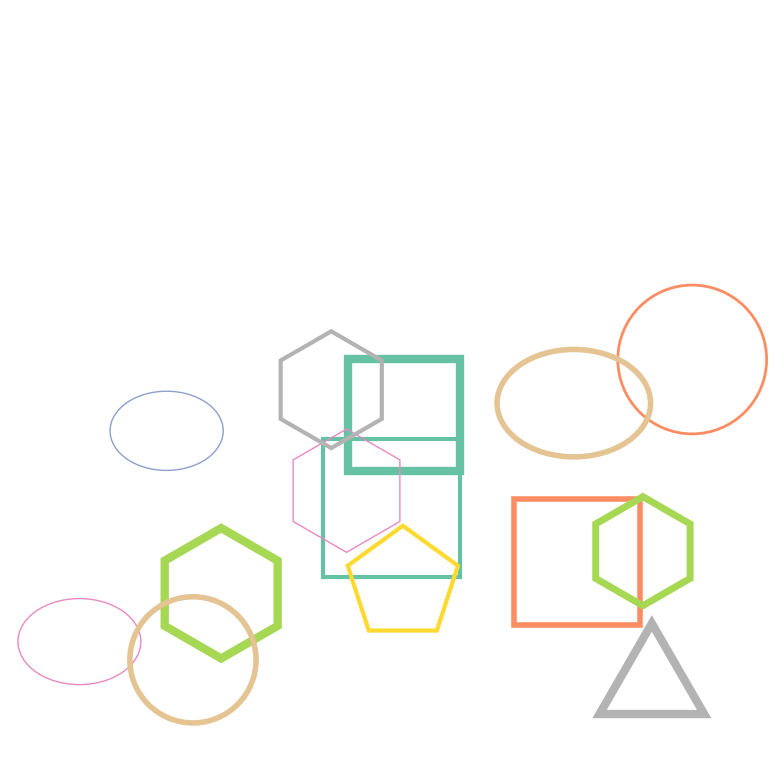[{"shape": "square", "thickness": 3, "radius": 0.36, "center": [0.525, 0.461]}, {"shape": "square", "thickness": 1.5, "radius": 0.45, "center": [0.509, 0.34]}, {"shape": "square", "thickness": 2, "radius": 0.41, "center": [0.749, 0.27]}, {"shape": "circle", "thickness": 1, "radius": 0.48, "center": [0.899, 0.533]}, {"shape": "oval", "thickness": 0.5, "radius": 0.37, "center": [0.216, 0.44]}, {"shape": "oval", "thickness": 0.5, "radius": 0.4, "center": [0.103, 0.167]}, {"shape": "hexagon", "thickness": 0.5, "radius": 0.4, "center": [0.45, 0.363]}, {"shape": "hexagon", "thickness": 2.5, "radius": 0.35, "center": [0.835, 0.284]}, {"shape": "hexagon", "thickness": 3, "radius": 0.42, "center": [0.287, 0.23]}, {"shape": "pentagon", "thickness": 1.5, "radius": 0.38, "center": [0.523, 0.242]}, {"shape": "circle", "thickness": 2, "radius": 0.41, "center": [0.251, 0.143]}, {"shape": "oval", "thickness": 2, "radius": 0.5, "center": [0.745, 0.476]}, {"shape": "triangle", "thickness": 3, "radius": 0.39, "center": [0.847, 0.112]}, {"shape": "hexagon", "thickness": 1.5, "radius": 0.38, "center": [0.43, 0.494]}]